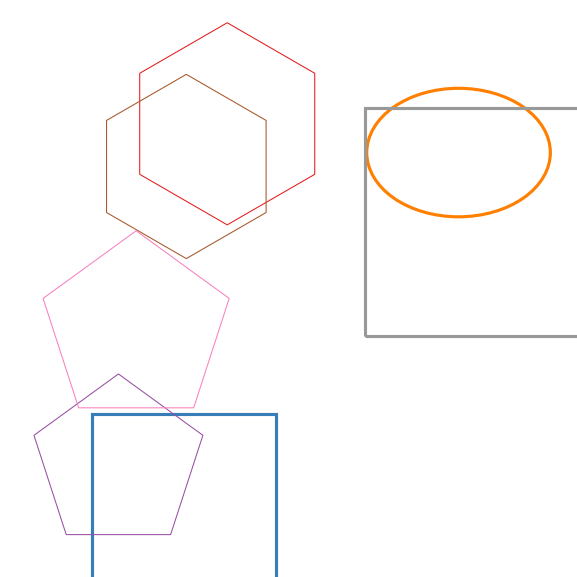[{"shape": "hexagon", "thickness": 0.5, "radius": 0.87, "center": [0.393, 0.785]}, {"shape": "square", "thickness": 1.5, "radius": 0.8, "center": [0.318, 0.123]}, {"shape": "pentagon", "thickness": 0.5, "radius": 0.77, "center": [0.205, 0.198]}, {"shape": "oval", "thickness": 1.5, "radius": 0.79, "center": [0.794, 0.735]}, {"shape": "hexagon", "thickness": 0.5, "radius": 0.8, "center": [0.323, 0.711]}, {"shape": "pentagon", "thickness": 0.5, "radius": 0.85, "center": [0.236, 0.43]}, {"shape": "square", "thickness": 1.5, "radius": 0.99, "center": [0.829, 0.614]}]